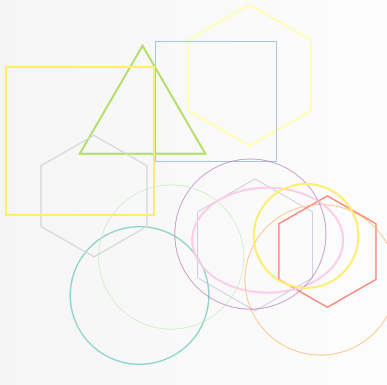[{"shape": "circle", "thickness": 1, "radius": 0.89, "center": [0.36, 0.233]}, {"shape": "hexagon", "thickness": 1.5, "radius": 0.92, "center": [0.644, 0.805]}, {"shape": "hexagon", "thickness": 0.5, "radius": 0.86, "center": [0.658, 0.364]}, {"shape": "hexagon", "thickness": 1, "radius": 0.72, "center": [0.845, 0.347]}, {"shape": "square", "thickness": 0.5, "radius": 0.78, "center": [0.555, 0.737]}, {"shape": "circle", "thickness": 0.5, "radius": 0.98, "center": [0.828, 0.273]}, {"shape": "triangle", "thickness": 1.5, "radius": 0.94, "center": [0.368, 0.694]}, {"shape": "oval", "thickness": 1.5, "radius": 0.97, "center": [0.691, 0.376]}, {"shape": "hexagon", "thickness": 1, "radius": 0.79, "center": [0.242, 0.491]}, {"shape": "circle", "thickness": 0.5, "radius": 0.98, "center": [0.646, 0.392]}, {"shape": "circle", "thickness": 0.5, "radius": 0.94, "center": [0.442, 0.332]}, {"shape": "square", "thickness": 1.5, "radius": 0.96, "center": [0.206, 0.634]}, {"shape": "circle", "thickness": 1.5, "radius": 0.68, "center": [0.79, 0.387]}]